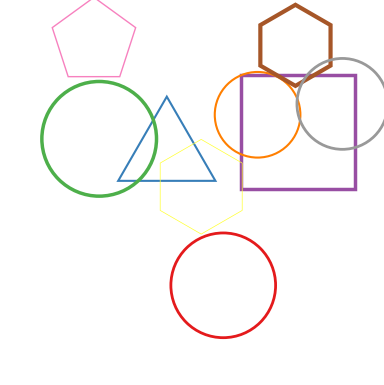[{"shape": "circle", "thickness": 2, "radius": 0.68, "center": [0.58, 0.259]}, {"shape": "triangle", "thickness": 1.5, "radius": 0.73, "center": [0.433, 0.603]}, {"shape": "circle", "thickness": 2.5, "radius": 0.74, "center": [0.258, 0.639]}, {"shape": "square", "thickness": 2.5, "radius": 0.74, "center": [0.774, 0.658]}, {"shape": "circle", "thickness": 1.5, "radius": 0.56, "center": [0.669, 0.702]}, {"shape": "hexagon", "thickness": 0.5, "radius": 0.61, "center": [0.523, 0.515]}, {"shape": "hexagon", "thickness": 3, "radius": 0.53, "center": [0.767, 0.882]}, {"shape": "pentagon", "thickness": 1, "radius": 0.57, "center": [0.244, 0.893]}, {"shape": "circle", "thickness": 2, "radius": 0.59, "center": [0.889, 0.73]}]